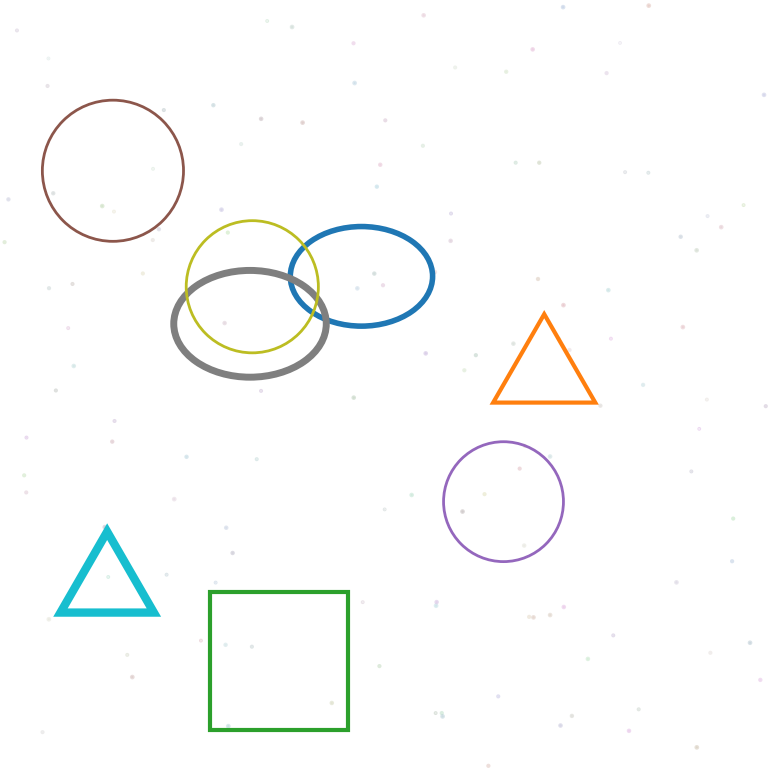[{"shape": "oval", "thickness": 2, "radius": 0.46, "center": [0.469, 0.641]}, {"shape": "triangle", "thickness": 1.5, "radius": 0.38, "center": [0.707, 0.515]}, {"shape": "square", "thickness": 1.5, "radius": 0.45, "center": [0.363, 0.141]}, {"shape": "circle", "thickness": 1, "radius": 0.39, "center": [0.654, 0.348]}, {"shape": "circle", "thickness": 1, "radius": 0.46, "center": [0.147, 0.778]}, {"shape": "oval", "thickness": 2.5, "radius": 0.5, "center": [0.325, 0.579]}, {"shape": "circle", "thickness": 1, "radius": 0.43, "center": [0.328, 0.628]}, {"shape": "triangle", "thickness": 3, "radius": 0.35, "center": [0.139, 0.239]}]